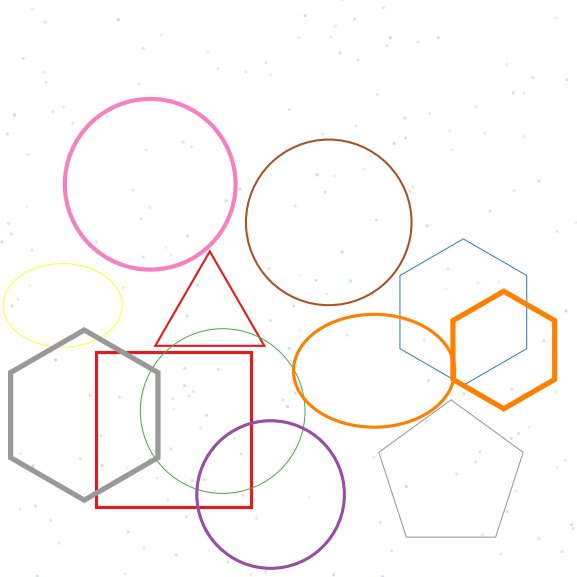[{"shape": "square", "thickness": 1.5, "radius": 0.67, "center": [0.3, 0.255]}, {"shape": "triangle", "thickness": 1, "radius": 0.55, "center": [0.363, 0.455]}, {"shape": "hexagon", "thickness": 0.5, "radius": 0.63, "center": [0.802, 0.459]}, {"shape": "circle", "thickness": 0.5, "radius": 0.71, "center": [0.386, 0.287]}, {"shape": "circle", "thickness": 1.5, "radius": 0.64, "center": [0.469, 0.143]}, {"shape": "hexagon", "thickness": 2.5, "radius": 0.51, "center": [0.872, 0.393]}, {"shape": "oval", "thickness": 1.5, "radius": 0.7, "center": [0.648, 0.357]}, {"shape": "oval", "thickness": 0.5, "radius": 0.52, "center": [0.109, 0.47]}, {"shape": "circle", "thickness": 1, "radius": 0.72, "center": [0.569, 0.614]}, {"shape": "circle", "thickness": 2, "radius": 0.74, "center": [0.26, 0.68]}, {"shape": "pentagon", "thickness": 0.5, "radius": 0.66, "center": [0.781, 0.175]}, {"shape": "hexagon", "thickness": 2.5, "radius": 0.74, "center": [0.146, 0.28]}]